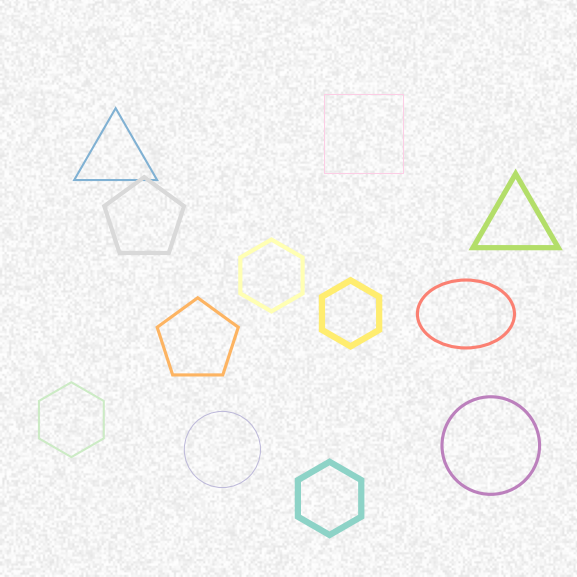[{"shape": "hexagon", "thickness": 3, "radius": 0.32, "center": [0.571, 0.136]}, {"shape": "hexagon", "thickness": 2, "radius": 0.31, "center": [0.47, 0.522]}, {"shape": "circle", "thickness": 0.5, "radius": 0.33, "center": [0.385, 0.221]}, {"shape": "oval", "thickness": 1.5, "radius": 0.42, "center": [0.807, 0.455]}, {"shape": "triangle", "thickness": 1, "radius": 0.41, "center": [0.2, 0.729]}, {"shape": "pentagon", "thickness": 1.5, "radius": 0.37, "center": [0.342, 0.41]}, {"shape": "triangle", "thickness": 2.5, "radius": 0.43, "center": [0.893, 0.613]}, {"shape": "square", "thickness": 0.5, "radius": 0.34, "center": [0.63, 0.769]}, {"shape": "pentagon", "thickness": 2, "radius": 0.36, "center": [0.25, 0.62]}, {"shape": "circle", "thickness": 1.5, "radius": 0.42, "center": [0.85, 0.228]}, {"shape": "hexagon", "thickness": 1, "radius": 0.32, "center": [0.124, 0.272]}, {"shape": "hexagon", "thickness": 3, "radius": 0.29, "center": [0.607, 0.457]}]